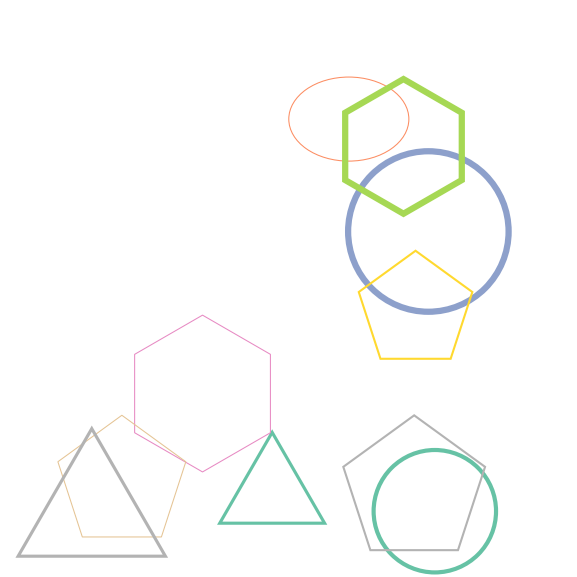[{"shape": "triangle", "thickness": 1.5, "radius": 0.52, "center": [0.471, 0.146]}, {"shape": "circle", "thickness": 2, "radius": 0.53, "center": [0.753, 0.114]}, {"shape": "oval", "thickness": 0.5, "radius": 0.52, "center": [0.604, 0.793]}, {"shape": "circle", "thickness": 3, "radius": 0.69, "center": [0.742, 0.598]}, {"shape": "hexagon", "thickness": 0.5, "radius": 0.68, "center": [0.351, 0.318]}, {"shape": "hexagon", "thickness": 3, "radius": 0.58, "center": [0.699, 0.746]}, {"shape": "pentagon", "thickness": 1, "radius": 0.52, "center": [0.72, 0.462]}, {"shape": "pentagon", "thickness": 0.5, "radius": 0.58, "center": [0.211, 0.164]}, {"shape": "triangle", "thickness": 1.5, "radius": 0.74, "center": [0.159, 0.11]}, {"shape": "pentagon", "thickness": 1, "radius": 0.65, "center": [0.717, 0.151]}]